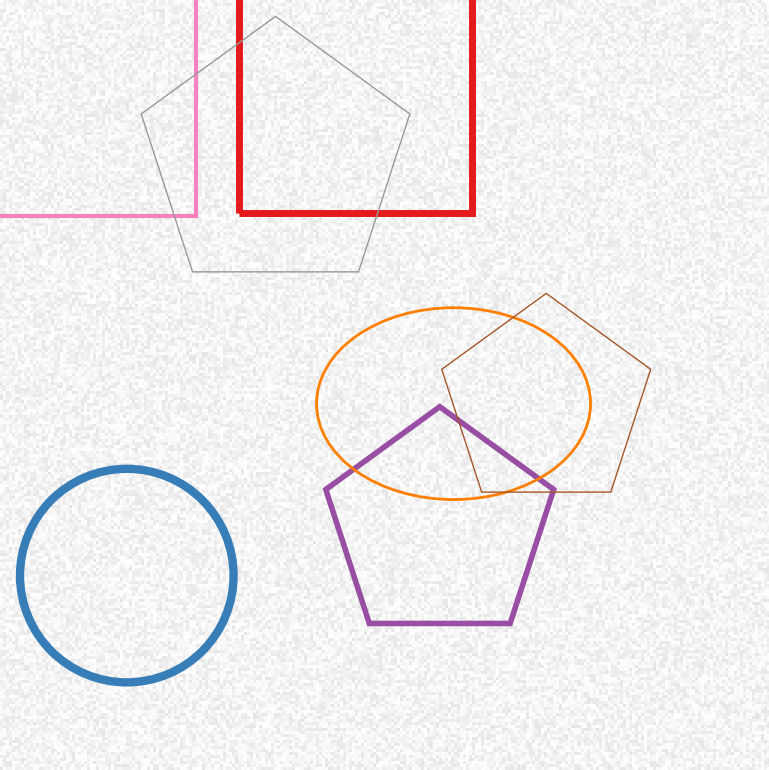[{"shape": "square", "thickness": 2.5, "radius": 0.76, "center": [0.462, 0.876]}, {"shape": "circle", "thickness": 3, "radius": 0.69, "center": [0.165, 0.252]}, {"shape": "pentagon", "thickness": 2, "radius": 0.78, "center": [0.571, 0.316]}, {"shape": "oval", "thickness": 1, "radius": 0.89, "center": [0.589, 0.476]}, {"shape": "pentagon", "thickness": 0.5, "radius": 0.71, "center": [0.709, 0.476]}, {"shape": "square", "thickness": 1.5, "radius": 0.71, "center": [0.113, 0.861]}, {"shape": "pentagon", "thickness": 0.5, "radius": 0.92, "center": [0.358, 0.795]}]